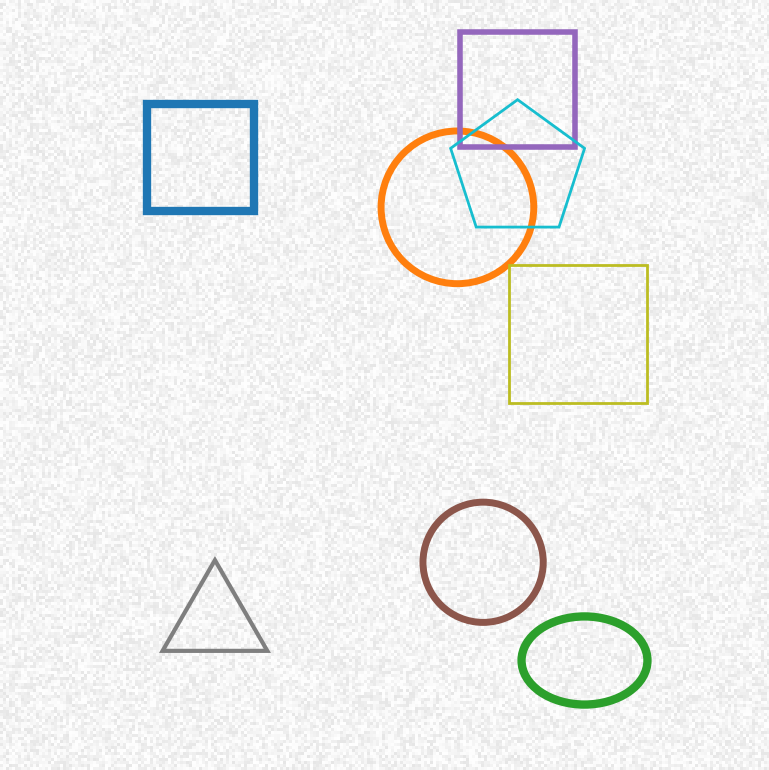[{"shape": "square", "thickness": 3, "radius": 0.35, "center": [0.261, 0.796]}, {"shape": "circle", "thickness": 2.5, "radius": 0.5, "center": [0.594, 0.731]}, {"shape": "oval", "thickness": 3, "radius": 0.41, "center": [0.759, 0.142]}, {"shape": "square", "thickness": 2, "radius": 0.37, "center": [0.672, 0.884]}, {"shape": "circle", "thickness": 2.5, "radius": 0.39, "center": [0.627, 0.27]}, {"shape": "triangle", "thickness": 1.5, "radius": 0.39, "center": [0.279, 0.194]}, {"shape": "square", "thickness": 1, "radius": 0.45, "center": [0.751, 0.566]}, {"shape": "pentagon", "thickness": 1, "radius": 0.46, "center": [0.672, 0.779]}]